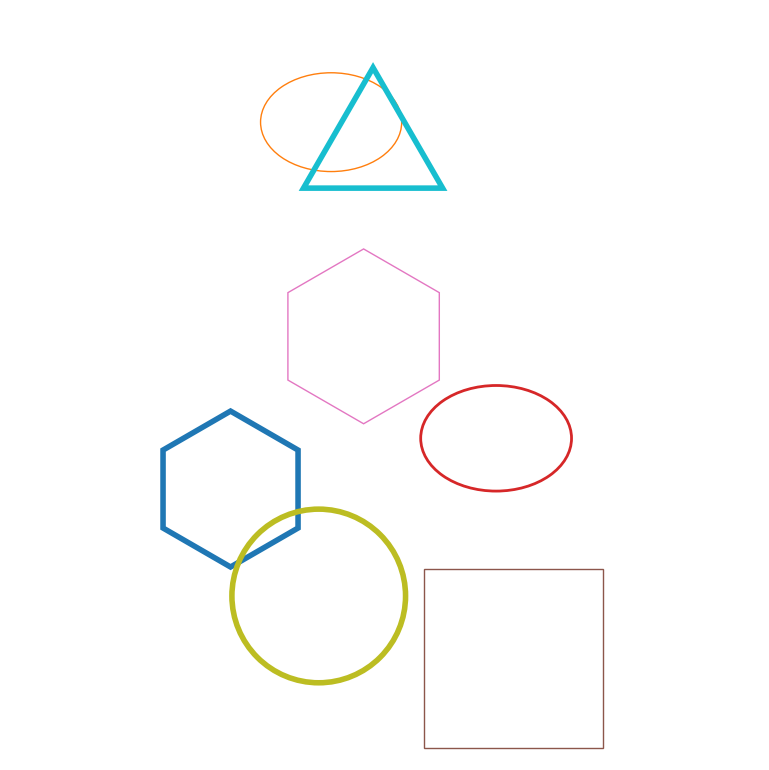[{"shape": "hexagon", "thickness": 2, "radius": 0.51, "center": [0.299, 0.365]}, {"shape": "oval", "thickness": 0.5, "radius": 0.46, "center": [0.43, 0.841]}, {"shape": "oval", "thickness": 1, "radius": 0.49, "center": [0.644, 0.431]}, {"shape": "square", "thickness": 0.5, "radius": 0.58, "center": [0.667, 0.145]}, {"shape": "hexagon", "thickness": 0.5, "radius": 0.57, "center": [0.472, 0.563]}, {"shape": "circle", "thickness": 2, "radius": 0.56, "center": [0.414, 0.226]}, {"shape": "triangle", "thickness": 2, "radius": 0.52, "center": [0.484, 0.808]}]